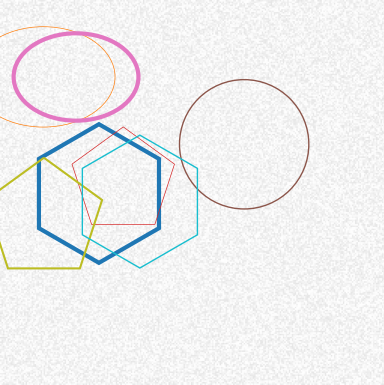[{"shape": "hexagon", "thickness": 3, "radius": 0.9, "center": [0.257, 0.497]}, {"shape": "oval", "thickness": 0.5, "radius": 0.93, "center": [0.113, 0.8]}, {"shape": "pentagon", "thickness": 0.5, "radius": 0.7, "center": [0.32, 0.53]}, {"shape": "circle", "thickness": 1, "radius": 0.84, "center": [0.634, 0.625]}, {"shape": "oval", "thickness": 3, "radius": 0.81, "center": [0.197, 0.8]}, {"shape": "pentagon", "thickness": 1.5, "radius": 0.79, "center": [0.114, 0.431]}, {"shape": "hexagon", "thickness": 1, "radius": 0.86, "center": [0.363, 0.476]}]